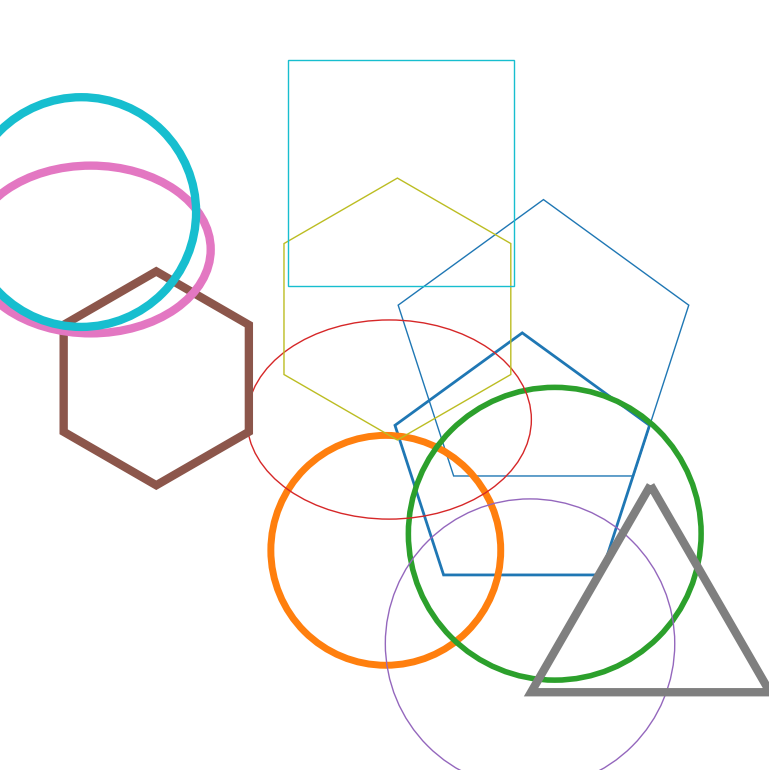[{"shape": "pentagon", "thickness": 1, "radius": 0.87, "center": [0.678, 0.394]}, {"shape": "pentagon", "thickness": 0.5, "radius": 0.99, "center": [0.706, 0.542]}, {"shape": "circle", "thickness": 2.5, "radius": 0.75, "center": [0.501, 0.285]}, {"shape": "circle", "thickness": 2, "radius": 0.95, "center": [0.72, 0.307]}, {"shape": "oval", "thickness": 0.5, "radius": 0.92, "center": [0.505, 0.455]}, {"shape": "circle", "thickness": 0.5, "radius": 0.94, "center": [0.688, 0.164]}, {"shape": "hexagon", "thickness": 3, "radius": 0.69, "center": [0.203, 0.509]}, {"shape": "oval", "thickness": 3, "radius": 0.78, "center": [0.118, 0.676]}, {"shape": "triangle", "thickness": 3, "radius": 0.9, "center": [0.845, 0.191]}, {"shape": "hexagon", "thickness": 0.5, "radius": 0.85, "center": [0.516, 0.599]}, {"shape": "square", "thickness": 0.5, "radius": 0.73, "center": [0.521, 0.775]}, {"shape": "circle", "thickness": 3, "radius": 0.75, "center": [0.106, 0.725]}]